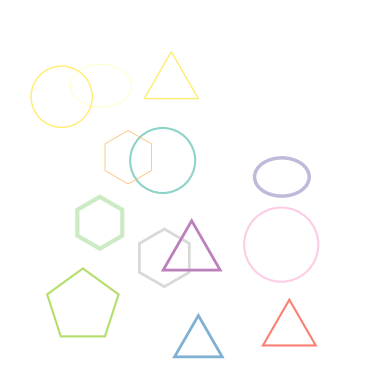[{"shape": "circle", "thickness": 1.5, "radius": 0.42, "center": [0.423, 0.583]}, {"shape": "oval", "thickness": 0.5, "radius": 0.4, "center": [0.263, 0.777]}, {"shape": "oval", "thickness": 2.5, "radius": 0.35, "center": [0.732, 0.54]}, {"shape": "triangle", "thickness": 1.5, "radius": 0.4, "center": [0.752, 0.142]}, {"shape": "triangle", "thickness": 2, "radius": 0.36, "center": [0.515, 0.109]}, {"shape": "hexagon", "thickness": 0.5, "radius": 0.35, "center": [0.333, 0.592]}, {"shape": "pentagon", "thickness": 1.5, "radius": 0.49, "center": [0.215, 0.205]}, {"shape": "circle", "thickness": 1.5, "radius": 0.48, "center": [0.73, 0.365]}, {"shape": "hexagon", "thickness": 2, "radius": 0.37, "center": [0.427, 0.33]}, {"shape": "triangle", "thickness": 2, "radius": 0.43, "center": [0.498, 0.341]}, {"shape": "hexagon", "thickness": 3, "radius": 0.34, "center": [0.259, 0.421]}, {"shape": "circle", "thickness": 1, "radius": 0.4, "center": [0.16, 0.749]}, {"shape": "triangle", "thickness": 1, "radius": 0.41, "center": [0.445, 0.784]}]